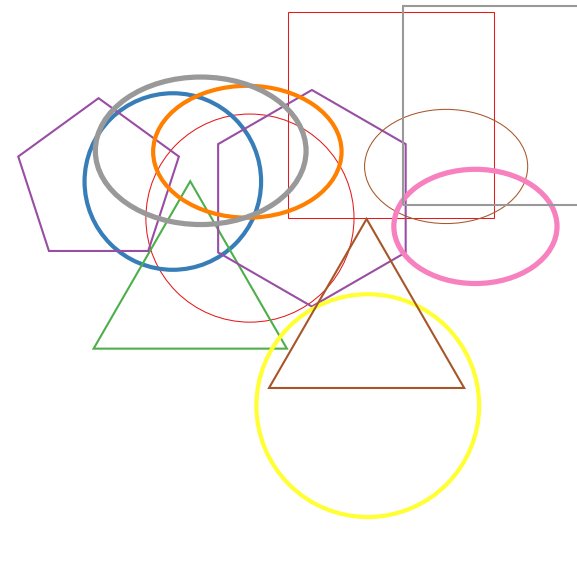[{"shape": "square", "thickness": 0.5, "radius": 0.89, "center": [0.677, 0.8]}, {"shape": "circle", "thickness": 0.5, "radius": 0.9, "center": [0.433, 0.621]}, {"shape": "circle", "thickness": 2, "radius": 0.76, "center": [0.299, 0.685]}, {"shape": "triangle", "thickness": 1, "radius": 0.97, "center": [0.329, 0.492]}, {"shape": "hexagon", "thickness": 1, "radius": 0.94, "center": [0.54, 0.656]}, {"shape": "pentagon", "thickness": 1, "radius": 0.73, "center": [0.171, 0.683]}, {"shape": "oval", "thickness": 2, "radius": 0.82, "center": [0.428, 0.736]}, {"shape": "circle", "thickness": 2, "radius": 0.96, "center": [0.637, 0.297]}, {"shape": "triangle", "thickness": 1, "radius": 0.98, "center": [0.635, 0.425]}, {"shape": "oval", "thickness": 0.5, "radius": 0.71, "center": [0.773, 0.711]}, {"shape": "oval", "thickness": 2.5, "radius": 0.71, "center": [0.823, 0.607]}, {"shape": "oval", "thickness": 2.5, "radius": 0.91, "center": [0.348, 0.738]}, {"shape": "square", "thickness": 1, "radius": 0.86, "center": [0.87, 0.816]}]